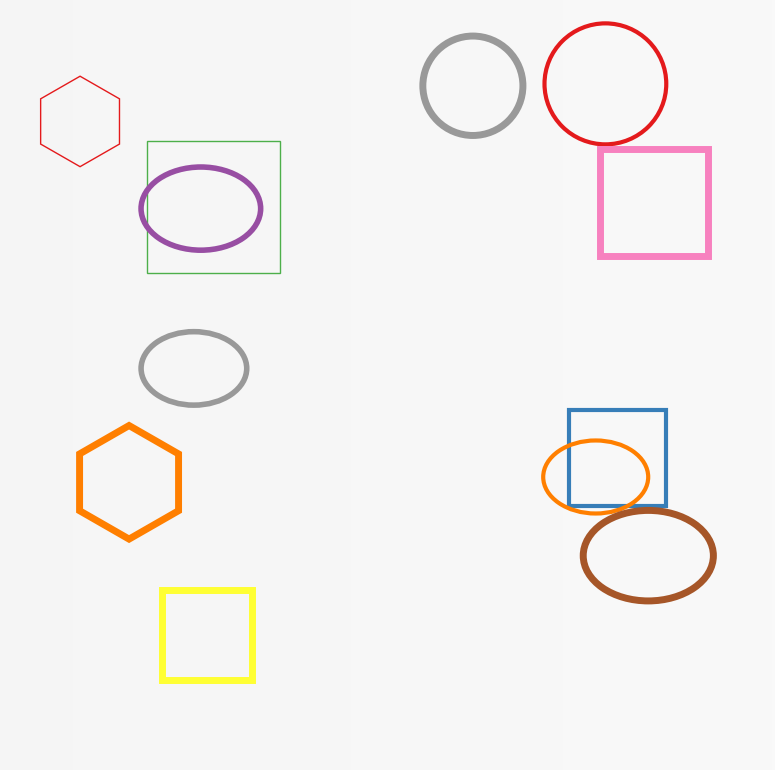[{"shape": "hexagon", "thickness": 0.5, "radius": 0.29, "center": [0.103, 0.842]}, {"shape": "circle", "thickness": 1.5, "radius": 0.39, "center": [0.781, 0.891]}, {"shape": "square", "thickness": 1.5, "radius": 0.31, "center": [0.797, 0.405]}, {"shape": "square", "thickness": 0.5, "radius": 0.43, "center": [0.275, 0.731]}, {"shape": "oval", "thickness": 2, "radius": 0.39, "center": [0.259, 0.729]}, {"shape": "oval", "thickness": 1.5, "radius": 0.34, "center": [0.769, 0.381]}, {"shape": "hexagon", "thickness": 2.5, "radius": 0.37, "center": [0.167, 0.374]}, {"shape": "square", "thickness": 2.5, "radius": 0.29, "center": [0.267, 0.175]}, {"shape": "oval", "thickness": 2.5, "radius": 0.42, "center": [0.837, 0.278]}, {"shape": "square", "thickness": 2.5, "radius": 0.35, "center": [0.843, 0.737]}, {"shape": "circle", "thickness": 2.5, "radius": 0.32, "center": [0.61, 0.889]}, {"shape": "oval", "thickness": 2, "radius": 0.34, "center": [0.25, 0.522]}]